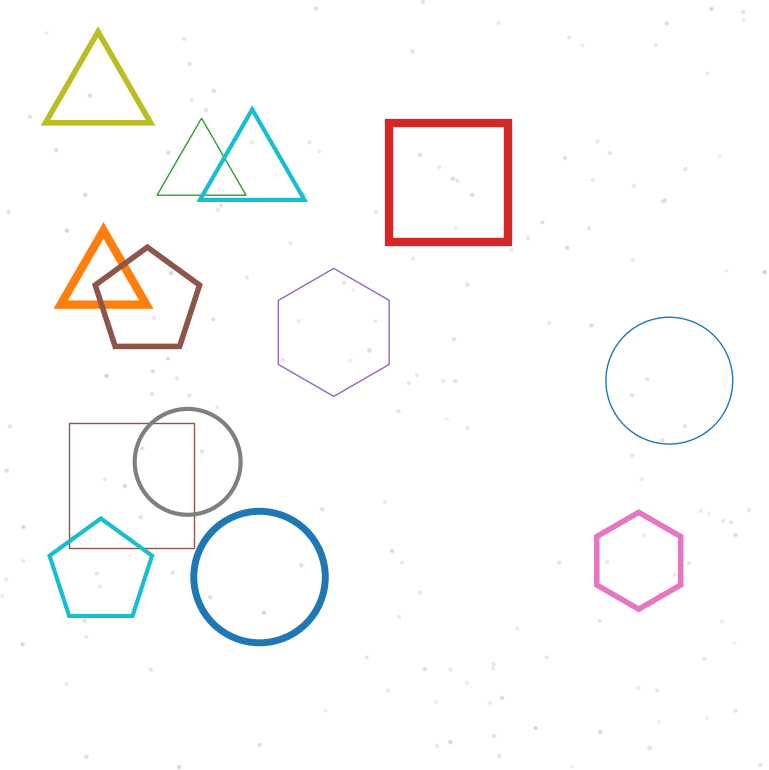[{"shape": "circle", "thickness": 2.5, "radius": 0.43, "center": [0.337, 0.251]}, {"shape": "circle", "thickness": 0.5, "radius": 0.41, "center": [0.869, 0.506]}, {"shape": "triangle", "thickness": 3, "radius": 0.32, "center": [0.134, 0.637]}, {"shape": "triangle", "thickness": 0.5, "radius": 0.33, "center": [0.262, 0.78]}, {"shape": "square", "thickness": 3, "radius": 0.39, "center": [0.583, 0.763]}, {"shape": "hexagon", "thickness": 0.5, "radius": 0.42, "center": [0.433, 0.568]}, {"shape": "square", "thickness": 0.5, "radius": 0.41, "center": [0.171, 0.37]}, {"shape": "pentagon", "thickness": 2, "radius": 0.36, "center": [0.191, 0.608]}, {"shape": "hexagon", "thickness": 2, "radius": 0.31, "center": [0.83, 0.272]}, {"shape": "circle", "thickness": 1.5, "radius": 0.34, "center": [0.244, 0.4]}, {"shape": "triangle", "thickness": 2, "radius": 0.39, "center": [0.127, 0.88]}, {"shape": "pentagon", "thickness": 1.5, "radius": 0.35, "center": [0.131, 0.257]}, {"shape": "triangle", "thickness": 1.5, "radius": 0.39, "center": [0.328, 0.78]}]